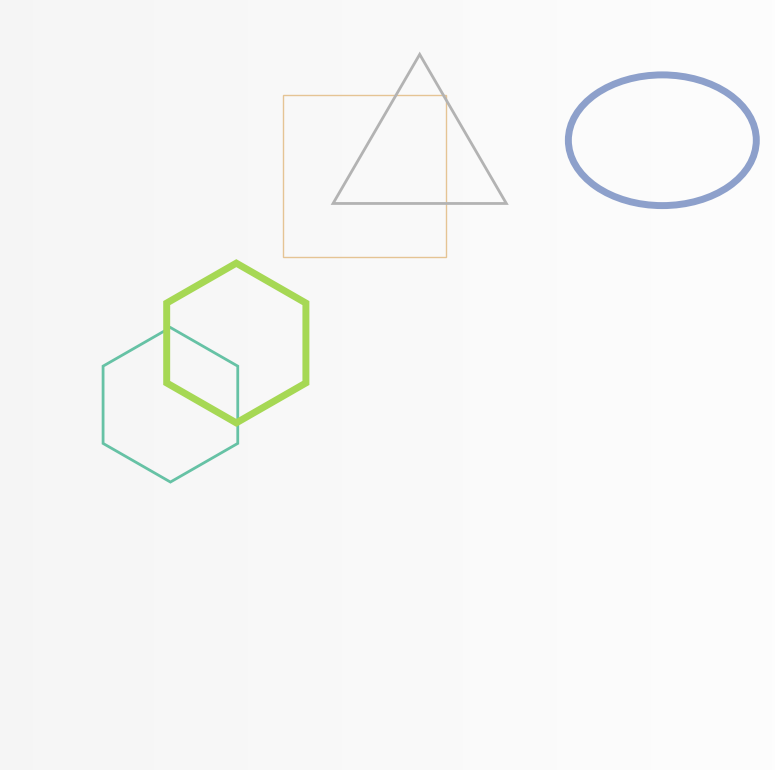[{"shape": "hexagon", "thickness": 1, "radius": 0.5, "center": [0.22, 0.474]}, {"shape": "oval", "thickness": 2.5, "radius": 0.61, "center": [0.855, 0.818]}, {"shape": "hexagon", "thickness": 2.5, "radius": 0.52, "center": [0.305, 0.555]}, {"shape": "square", "thickness": 0.5, "radius": 0.53, "center": [0.47, 0.771]}, {"shape": "triangle", "thickness": 1, "radius": 0.65, "center": [0.542, 0.8]}]